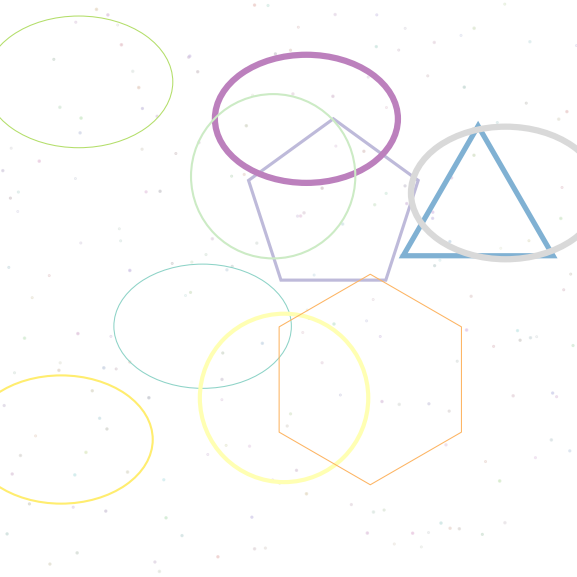[{"shape": "oval", "thickness": 0.5, "radius": 0.77, "center": [0.351, 0.434]}, {"shape": "circle", "thickness": 2, "radius": 0.73, "center": [0.492, 0.31]}, {"shape": "pentagon", "thickness": 1.5, "radius": 0.77, "center": [0.577, 0.639]}, {"shape": "triangle", "thickness": 2.5, "radius": 0.75, "center": [0.828, 0.631]}, {"shape": "hexagon", "thickness": 0.5, "radius": 0.91, "center": [0.641, 0.342]}, {"shape": "oval", "thickness": 0.5, "radius": 0.81, "center": [0.136, 0.857]}, {"shape": "oval", "thickness": 3, "radius": 0.82, "center": [0.876, 0.665]}, {"shape": "oval", "thickness": 3, "radius": 0.79, "center": [0.531, 0.793]}, {"shape": "circle", "thickness": 1, "radius": 0.71, "center": [0.473, 0.694]}, {"shape": "oval", "thickness": 1, "radius": 0.79, "center": [0.106, 0.238]}]